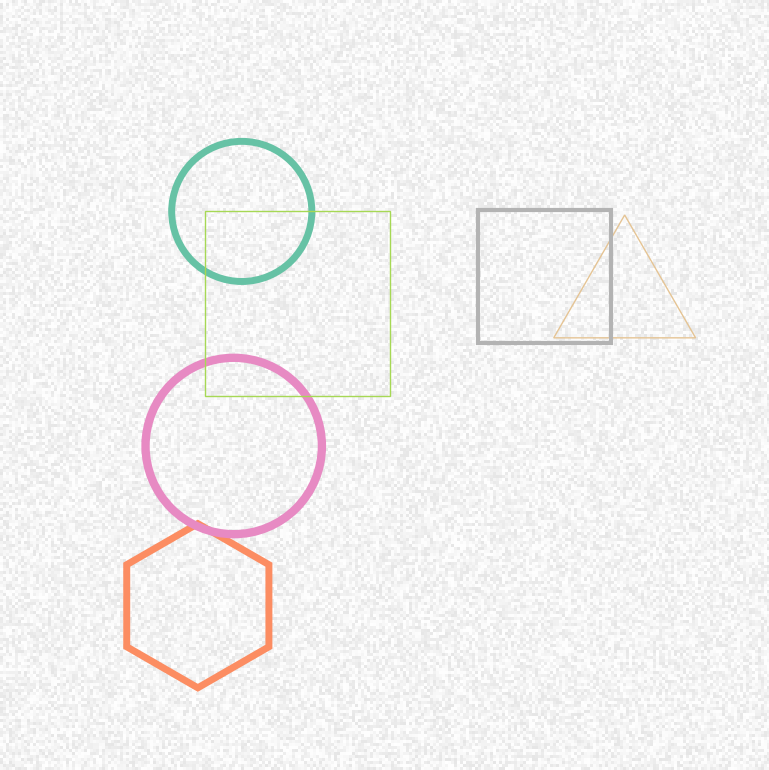[{"shape": "circle", "thickness": 2.5, "radius": 0.45, "center": [0.314, 0.725]}, {"shape": "hexagon", "thickness": 2.5, "radius": 0.53, "center": [0.257, 0.213]}, {"shape": "circle", "thickness": 3, "radius": 0.57, "center": [0.304, 0.421]}, {"shape": "square", "thickness": 0.5, "radius": 0.6, "center": [0.386, 0.605]}, {"shape": "triangle", "thickness": 0.5, "radius": 0.53, "center": [0.811, 0.614]}, {"shape": "square", "thickness": 1.5, "radius": 0.43, "center": [0.707, 0.641]}]